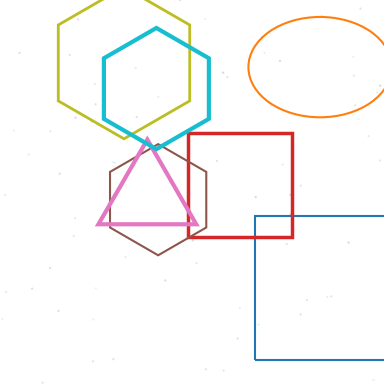[{"shape": "square", "thickness": 1.5, "radius": 0.94, "center": [0.849, 0.253]}, {"shape": "oval", "thickness": 1.5, "radius": 0.93, "center": [0.831, 0.826]}, {"shape": "square", "thickness": 2.5, "radius": 0.67, "center": [0.623, 0.521]}, {"shape": "hexagon", "thickness": 1.5, "radius": 0.72, "center": [0.411, 0.481]}, {"shape": "triangle", "thickness": 3, "radius": 0.73, "center": [0.383, 0.491]}, {"shape": "hexagon", "thickness": 2, "radius": 0.99, "center": [0.322, 0.837]}, {"shape": "hexagon", "thickness": 3, "radius": 0.79, "center": [0.406, 0.77]}]